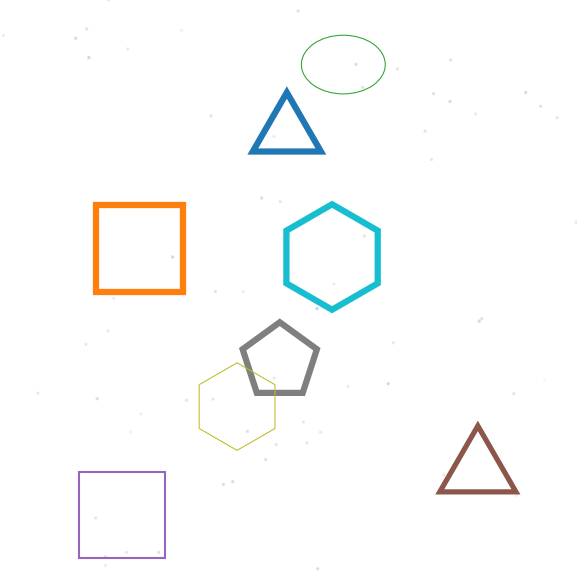[{"shape": "triangle", "thickness": 3, "radius": 0.34, "center": [0.497, 0.771]}, {"shape": "square", "thickness": 3, "radius": 0.38, "center": [0.241, 0.569]}, {"shape": "oval", "thickness": 0.5, "radius": 0.36, "center": [0.594, 0.887]}, {"shape": "square", "thickness": 1, "radius": 0.37, "center": [0.212, 0.108]}, {"shape": "triangle", "thickness": 2.5, "radius": 0.38, "center": [0.827, 0.185]}, {"shape": "pentagon", "thickness": 3, "radius": 0.34, "center": [0.484, 0.373]}, {"shape": "hexagon", "thickness": 0.5, "radius": 0.38, "center": [0.411, 0.295]}, {"shape": "hexagon", "thickness": 3, "radius": 0.46, "center": [0.575, 0.554]}]